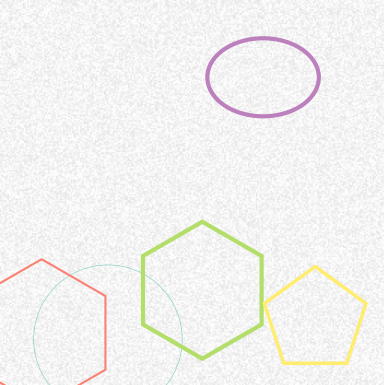[{"shape": "circle", "thickness": 0.5, "radius": 0.96, "center": [0.28, 0.119]}, {"shape": "hexagon", "thickness": 1.5, "radius": 0.96, "center": [0.108, 0.135]}, {"shape": "hexagon", "thickness": 3, "radius": 0.89, "center": [0.525, 0.246]}, {"shape": "oval", "thickness": 3, "radius": 0.72, "center": [0.683, 0.799]}, {"shape": "pentagon", "thickness": 2.5, "radius": 0.69, "center": [0.819, 0.169]}]